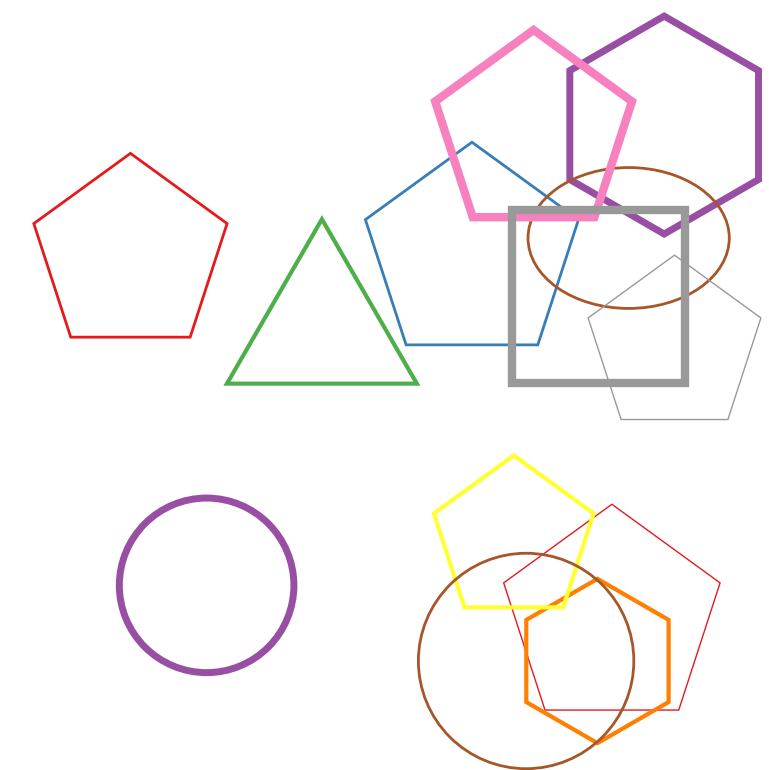[{"shape": "pentagon", "thickness": 0.5, "radius": 0.74, "center": [0.795, 0.197]}, {"shape": "pentagon", "thickness": 1, "radius": 0.66, "center": [0.169, 0.669]}, {"shape": "pentagon", "thickness": 1, "radius": 0.73, "center": [0.613, 0.67]}, {"shape": "triangle", "thickness": 1.5, "radius": 0.71, "center": [0.418, 0.573]}, {"shape": "circle", "thickness": 2.5, "radius": 0.57, "center": [0.268, 0.24]}, {"shape": "hexagon", "thickness": 2.5, "radius": 0.71, "center": [0.863, 0.838]}, {"shape": "hexagon", "thickness": 1.5, "radius": 0.53, "center": [0.776, 0.142]}, {"shape": "pentagon", "thickness": 1.5, "radius": 0.55, "center": [0.667, 0.299]}, {"shape": "oval", "thickness": 1, "radius": 0.65, "center": [0.816, 0.691]}, {"shape": "circle", "thickness": 1, "radius": 0.7, "center": [0.683, 0.142]}, {"shape": "pentagon", "thickness": 3, "radius": 0.67, "center": [0.693, 0.827]}, {"shape": "square", "thickness": 3, "radius": 0.56, "center": [0.777, 0.615]}, {"shape": "pentagon", "thickness": 0.5, "radius": 0.59, "center": [0.876, 0.551]}]